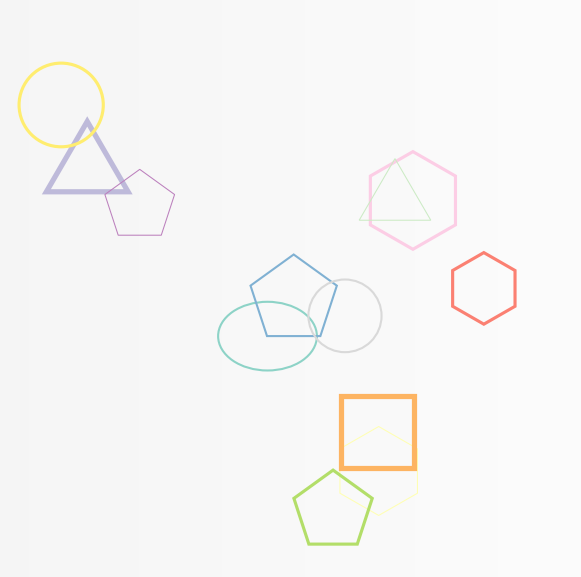[{"shape": "oval", "thickness": 1, "radius": 0.42, "center": [0.46, 0.417]}, {"shape": "hexagon", "thickness": 0.5, "radius": 0.39, "center": [0.652, 0.184]}, {"shape": "triangle", "thickness": 2.5, "radius": 0.41, "center": [0.15, 0.708]}, {"shape": "hexagon", "thickness": 1.5, "radius": 0.31, "center": [0.832, 0.5]}, {"shape": "pentagon", "thickness": 1, "radius": 0.39, "center": [0.505, 0.48]}, {"shape": "square", "thickness": 2.5, "radius": 0.31, "center": [0.649, 0.252]}, {"shape": "pentagon", "thickness": 1.5, "radius": 0.35, "center": [0.573, 0.114]}, {"shape": "hexagon", "thickness": 1.5, "radius": 0.42, "center": [0.71, 0.652]}, {"shape": "circle", "thickness": 1, "radius": 0.31, "center": [0.594, 0.452]}, {"shape": "pentagon", "thickness": 0.5, "radius": 0.32, "center": [0.24, 0.643]}, {"shape": "triangle", "thickness": 0.5, "radius": 0.36, "center": [0.68, 0.653]}, {"shape": "circle", "thickness": 1.5, "radius": 0.36, "center": [0.105, 0.817]}]